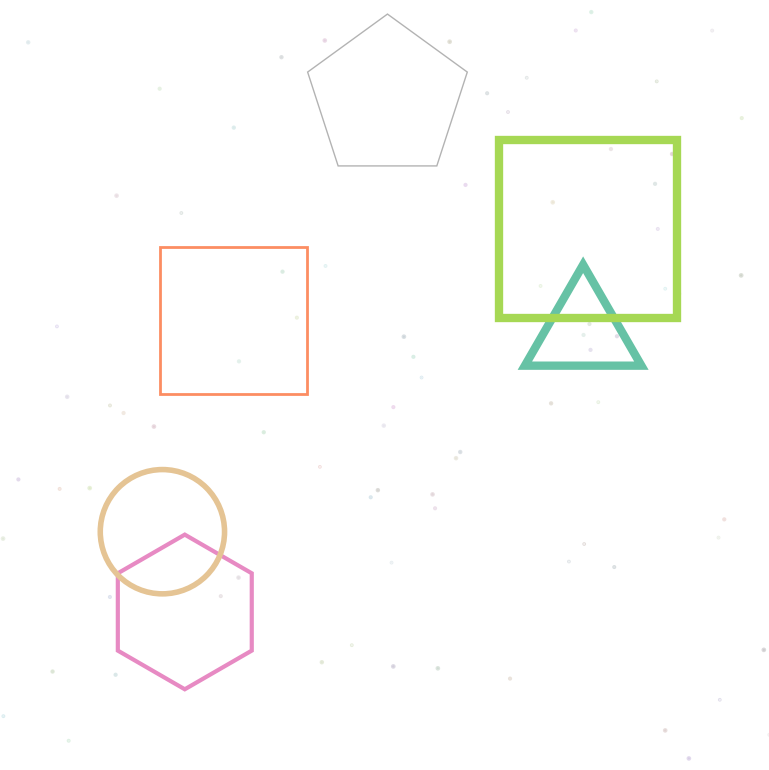[{"shape": "triangle", "thickness": 3, "radius": 0.44, "center": [0.757, 0.569]}, {"shape": "square", "thickness": 1, "radius": 0.48, "center": [0.303, 0.584]}, {"shape": "hexagon", "thickness": 1.5, "radius": 0.5, "center": [0.24, 0.205]}, {"shape": "square", "thickness": 3, "radius": 0.58, "center": [0.764, 0.703]}, {"shape": "circle", "thickness": 2, "radius": 0.4, "center": [0.211, 0.309]}, {"shape": "pentagon", "thickness": 0.5, "radius": 0.55, "center": [0.503, 0.873]}]